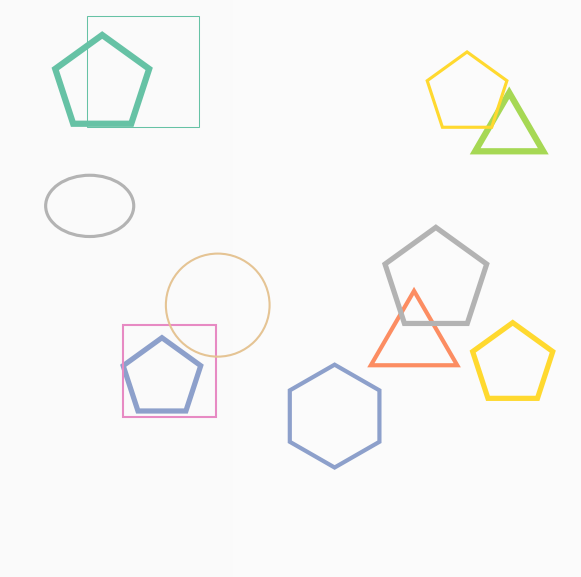[{"shape": "pentagon", "thickness": 3, "radius": 0.42, "center": [0.176, 0.854]}, {"shape": "square", "thickness": 0.5, "radius": 0.48, "center": [0.245, 0.875]}, {"shape": "triangle", "thickness": 2, "radius": 0.43, "center": [0.712, 0.41]}, {"shape": "pentagon", "thickness": 2.5, "radius": 0.35, "center": [0.279, 0.344]}, {"shape": "hexagon", "thickness": 2, "radius": 0.45, "center": [0.576, 0.279]}, {"shape": "square", "thickness": 1, "radius": 0.4, "center": [0.292, 0.357]}, {"shape": "triangle", "thickness": 3, "radius": 0.34, "center": [0.876, 0.771]}, {"shape": "pentagon", "thickness": 2.5, "radius": 0.36, "center": [0.882, 0.368]}, {"shape": "pentagon", "thickness": 1.5, "radius": 0.36, "center": [0.804, 0.837]}, {"shape": "circle", "thickness": 1, "radius": 0.45, "center": [0.375, 0.471]}, {"shape": "oval", "thickness": 1.5, "radius": 0.38, "center": [0.154, 0.643]}, {"shape": "pentagon", "thickness": 2.5, "radius": 0.46, "center": [0.75, 0.513]}]